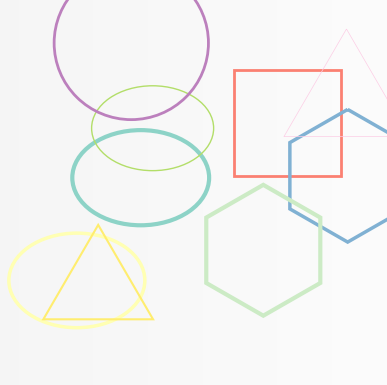[{"shape": "oval", "thickness": 3, "radius": 0.88, "center": [0.363, 0.538]}, {"shape": "oval", "thickness": 2.5, "radius": 0.88, "center": [0.198, 0.272]}, {"shape": "square", "thickness": 2, "radius": 0.69, "center": [0.742, 0.681]}, {"shape": "hexagon", "thickness": 2.5, "radius": 0.86, "center": [0.897, 0.543]}, {"shape": "oval", "thickness": 1, "radius": 0.79, "center": [0.394, 0.667]}, {"shape": "triangle", "thickness": 0.5, "radius": 0.93, "center": [0.894, 0.738]}, {"shape": "circle", "thickness": 2, "radius": 1.0, "center": [0.339, 0.888]}, {"shape": "hexagon", "thickness": 3, "radius": 0.85, "center": [0.679, 0.35]}, {"shape": "triangle", "thickness": 1.5, "radius": 0.82, "center": [0.253, 0.252]}]